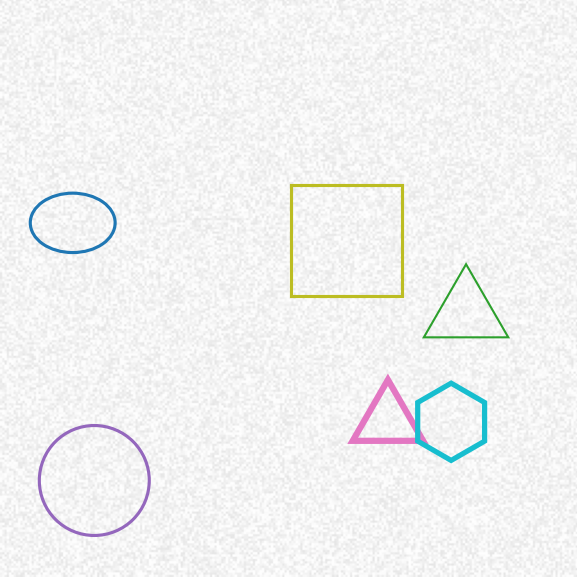[{"shape": "oval", "thickness": 1.5, "radius": 0.37, "center": [0.126, 0.613]}, {"shape": "triangle", "thickness": 1, "radius": 0.42, "center": [0.807, 0.457]}, {"shape": "circle", "thickness": 1.5, "radius": 0.48, "center": [0.163, 0.167]}, {"shape": "triangle", "thickness": 3, "radius": 0.35, "center": [0.672, 0.271]}, {"shape": "square", "thickness": 1.5, "radius": 0.48, "center": [0.6, 0.582]}, {"shape": "hexagon", "thickness": 2.5, "radius": 0.33, "center": [0.781, 0.269]}]